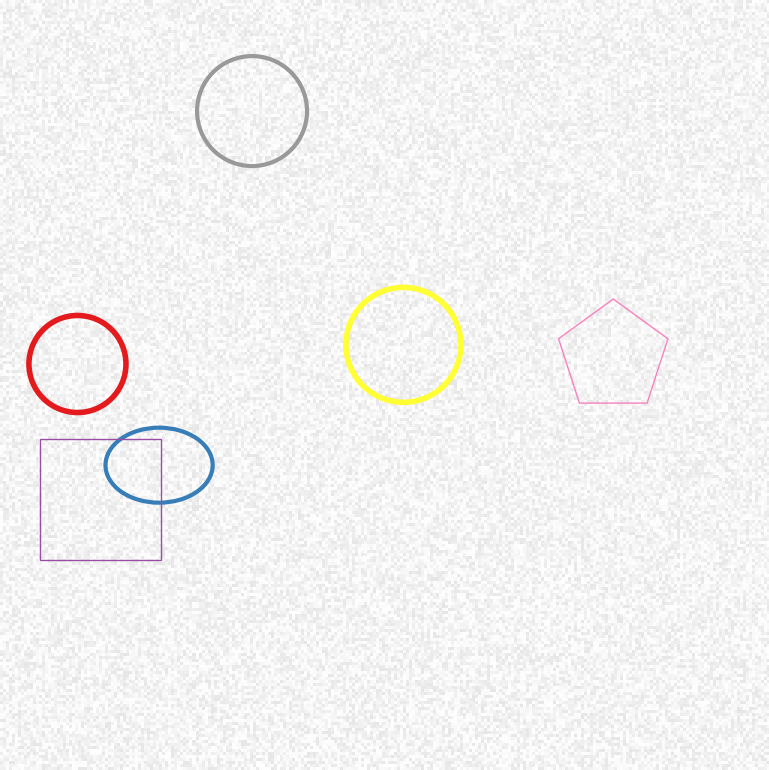[{"shape": "circle", "thickness": 2, "radius": 0.32, "center": [0.101, 0.527]}, {"shape": "oval", "thickness": 1.5, "radius": 0.35, "center": [0.207, 0.396]}, {"shape": "square", "thickness": 0.5, "radius": 0.39, "center": [0.13, 0.351]}, {"shape": "circle", "thickness": 2, "radius": 0.37, "center": [0.524, 0.552]}, {"shape": "pentagon", "thickness": 0.5, "radius": 0.37, "center": [0.796, 0.537]}, {"shape": "circle", "thickness": 1.5, "radius": 0.36, "center": [0.327, 0.856]}]